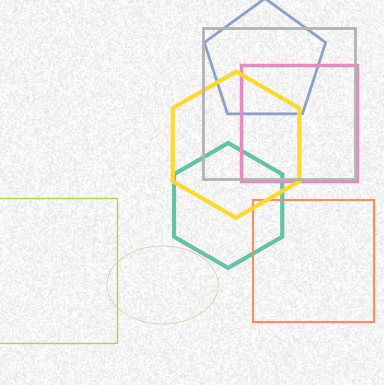[{"shape": "hexagon", "thickness": 3, "radius": 0.81, "center": [0.593, 0.466]}, {"shape": "square", "thickness": 1.5, "radius": 0.79, "center": [0.814, 0.322]}, {"shape": "pentagon", "thickness": 2, "radius": 0.83, "center": [0.688, 0.838]}, {"shape": "square", "thickness": 2.5, "radius": 0.75, "center": [0.776, 0.68]}, {"shape": "square", "thickness": 1, "radius": 0.94, "center": [0.115, 0.298]}, {"shape": "hexagon", "thickness": 3, "radius": 0.95, "center": [0.613, 0.624]}, {"shape": "oval", "thickness": 0.5, "radius": 0.72, "center": [0.422, 0.26]}, {"shape": "square", "thickness": 2, "radius": 0.98, "center": [0.725, 0.731]}]